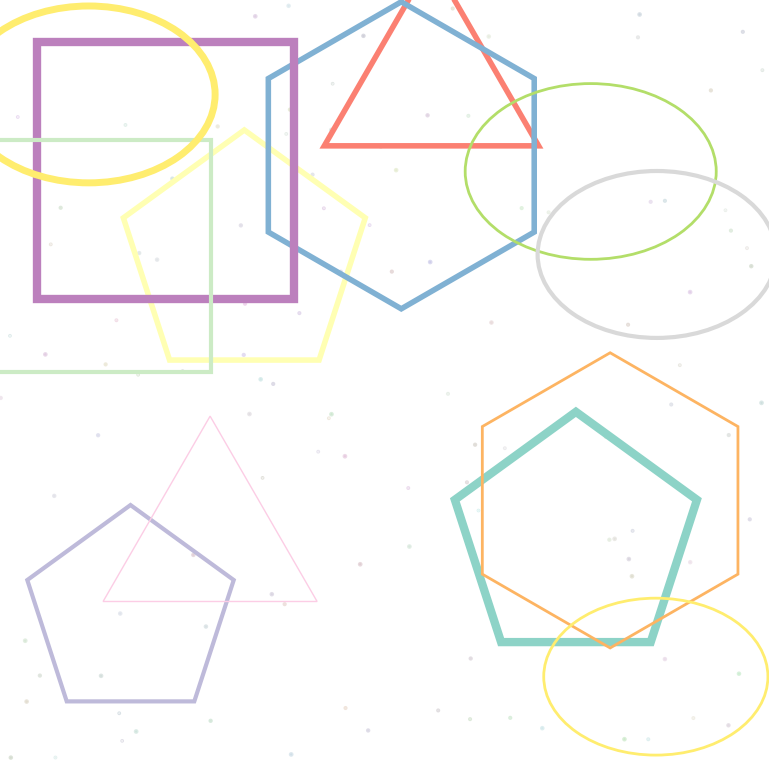[{"shape": "pentagon", "thickness": 3, "radius": 0.83, "center": [0.748, 0.3]}, {"shape": "pentagon", "thickness": 2, "radius": 0.83, "center": [0.317, 0.666]}, {"shape": "pentagon", "thickness": 1.5, "radius": 0.7, "center": [0.169, 0.203]}, {"shape": "triangle", "thickness": 2, "radius": 0.8, "center": [0.56, 0.891]}, {"shape": "hexagon", "thickness": 2, "radius": 1.0, "center": [0.521, 0.798]}, {"shape": "hexagon", "thickness": 1, "radius": 0.96, "center": [0.792, 0.35]}, {"shape": "oval", "thickness": 1, "radius": 0.82, "center": [0.767, 0.777]}, {"shape": "triangle", "thickness": 0.5, "radius": 0.8, "center": [0.273, 0.299]}, {"shape": "oval", "thickness": 1.5, "radius": 0.77, "center": [0.853, 0.67]}, {"shape": "square", "thickness": 3, "radius": 0.83, "center": [0.215, 0.779]}, {"shape": "square", "thickness": 1.5, "radius": 0.75, "center": [0.123, 0.667]}, {"shape": "oval", "thickness": 2.5, "radius": 0.82, "center": [0.115, 0.877]}, {"shape": "oval", "thickness": 1, "radius": 0.73, "center": [0.852, 0.121]}]